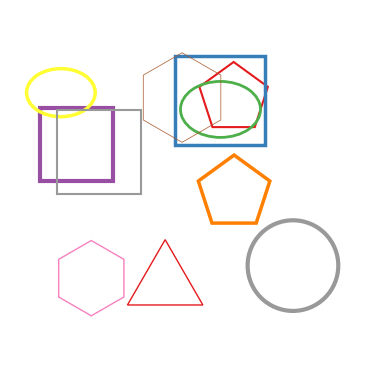[{"shape": "triangle", "thickness": 1, "radius": 0.57, "center": [0.429, 0.264]}, {"shape": "pentagon", "thickness": 1.5, "radius": 0.47, "center": [0.607, 0.746]}, {"shape": "square", "thickness": 2.5, "radius": 0.58, "center": [0.572, 0.739]}, {"shape": "oval", "thickness": 2, "radius": 0.52, "center": [0.573, 0.716]}, {"shape": "square", "thickness": 3, "radius": 0.47, "center": [0.198, 0.625]}, {"shape": "pentagon", "thickness": 2.5, "radius": 0.49, "center": [0.608, 0.5]}, {"shape": "oval", "thickness": 2.5, "radius": 0.45, "center": [0.158, 0.759]}, {"shape": "hexagon", "thickness": 0.5, "radius": 0.58, "center": [0.473, 0.747]}, {"shape": "hexagon", "thickness": 1, "radius": 0.49, "center": [0.237, 0.277]}, {"shape": "circle", "thickness": 3, "radius": 0.59, "center": [0.761, 0.31]}, {"shape": "square", "thickness": 1.5, "radius": 0.55, "center": [0.257, 0.605]}]